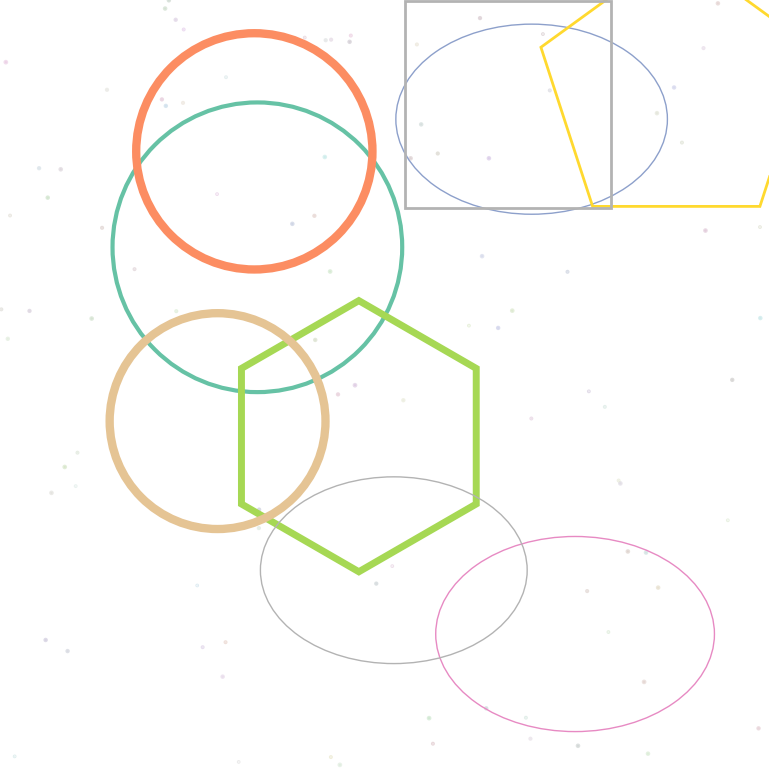[{"shape": "circle", "thickness": 1.5, "radius": 0.94, "center": [0.334, 0.679]}, {"shape": "circle", "thickness": 3, "radius": 0.77, "center": [0.33, 0.803]}, {"shape": "oval", "thickness": 0.5, "radius": 0.88, "center": [0.69, 0.845]}, {"shape": "oval", "thickness": 0.5, "radius": 0.9, "center": [0.747, 0.177]}, {"shape": "hexagon", "thickness": 2.5, "radius": 0.88, "center": [0.466, 0.433]}, {"shape": "pentagon", "thickness": 1, "radius": 0.92, "center": [0.878, 0.881]}, {"shape": "circle", "thickness": 3, "radius": 0.7, "center": [0.283, 0.453]}, {"shape": "oval", "thickness": 0.5, "radius": 0.87, "center": [0.511, 0.259]}, {"shape": "square", "thickness": 1, "radius": 0.67, "center": [0.66, 0.864]}]